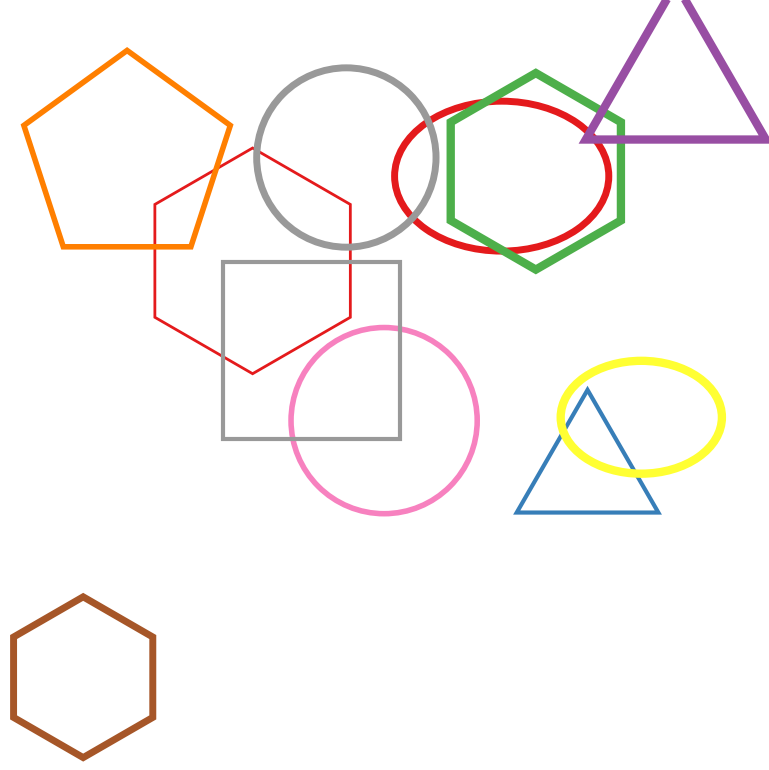[{"shape": "hexagon", "thickness": 1, "radius": 0.73, "center": [0.328, 0.661]}, {"shape": "oval", "thickness": 2.5, "radius": 0.7, "center": [0.652, 0.771]}, {"shape": "triangle", "thickness": 1.5, "radius": 0.53, "center": [0.763, 0.387]}, {"shape": "hexagon", "thickness": 3, "radius": 0.64, "center": [0.696, 0.777]}, {"shape": "triangle", "thickness": 3, "radius": 0.67, "center": [0.878, 0.886]}, {"shape": "pentagon", "thickness": 2, "radius": 0.7, "center": [0.165, 0.794]}, {"shape": "oval", "thickness": 3, "radius": 0.52, "center": [0.833, 0.458]}, {"shape": "hexagon", "thickness": 2.5, "radius": 0.52, "center": [0.108, 0.12]}, {"shape": "circle", "thickness": 2, "radius": 0.6, "center": [0.499, 0.454]}, {"shape": "circle", "thickness": 2.5, "radius": 0.58, "center": [0.45, 0.795]}, {"shape": "square", "thickness": 1.5, "radius": 0.58, "center": [0.405, 0.545]}]